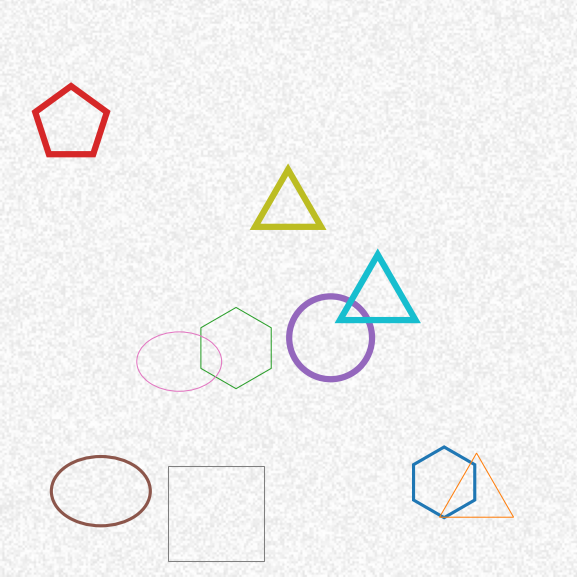[{"shape": "hexagon", "thickness": 1.5, "radius": 0.31, "center": [0.769, 0.164]}, {"shape": "triangle", "thickness": 0.5, "radius": 0.37, "center": [0.825, 0.141]}, {"shape": "hexagon", "thickness": 0.5, "radius": 0.35, "center": [0.409, 0.396]}, {"shape": "pentagon", "thickness": 3, "radius": 0.33, "center": [0.123, 0.785]}, {"shape": "circle", "thickness": 3, "radius": 0.36, "center": [0.573, 0.414]}, {"shape": "oval", "thickness": 1.5, "radius": 0.43, "center": [0.175, 0.149]}, {"shape": "oval", "thickness": 0.5, "radius": 0.37, "center": [0.31, 0.373]}, {"shape": "square", "thickness": 0.5, "radius": 0.41, "center": [0.374, 0.11]}, {"shape": "triangle", "thickness": 3, "radius": 0.33, "center": [0.499, 0.639]}, {"shape": "triangle", "thickness": 3, "radius": 0.38, "center": [0.654, 0.483]}]